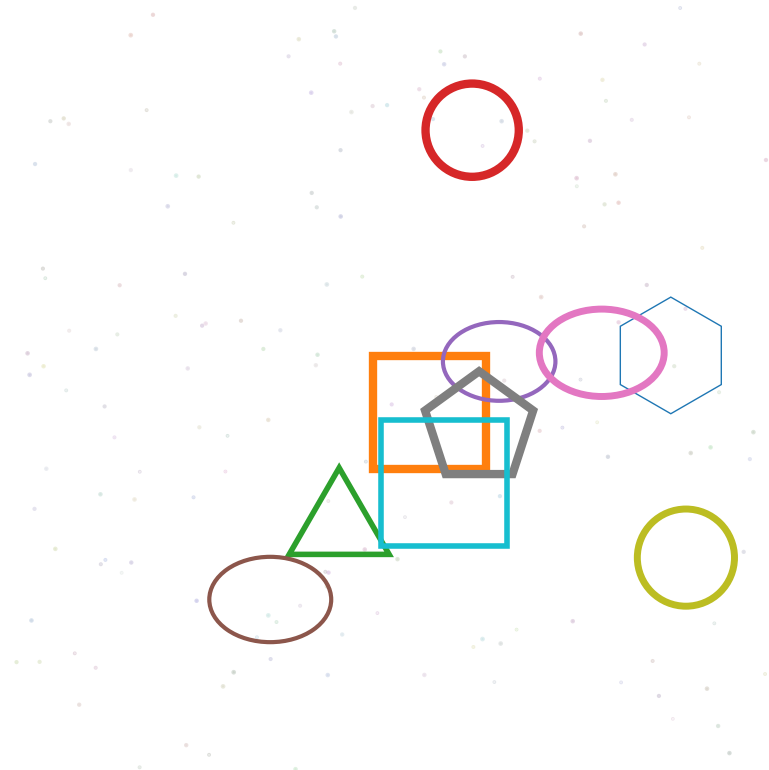[{"shape": "hexagon", "thickness": 0.5, "radius": 0.38, "center": [0.871, 0.538]}, {"shape": "square", "thickness": 3, "radius": 0.37, "center": [0.558, 0.464]}, {"shape": "triangle", "thickness": 2, "radius": 0.37, "center": [0.44, 0.317]}, {"shape": "circle", "thickness": 3, "radius": 0.3, "center": [0.613, 0.831]}, {"shape": "oval", "thickness": 1.5, "radius": 0.37, "center": [0.648, 0.531]}, {"shape": "oval", "thickness": 1.5, "radius": 0.4, "center": [0.351, 0.221]}, {"shape": "oval", "thickness": 2.5, "radius": 0.41, "center": [0.781, 0.542]}, {"shape": "pentagon", "thickness": 3, "radius": 0.37, "center": [0.622, 0.444]}, {"shape": "circle", "thickness": 2.5, "radius": 0.32, "center": [0.891, 0.276]}, {"shape": "square", "thickness": 2, "radius": 0.41, "center": [0.577, 0.372]}]